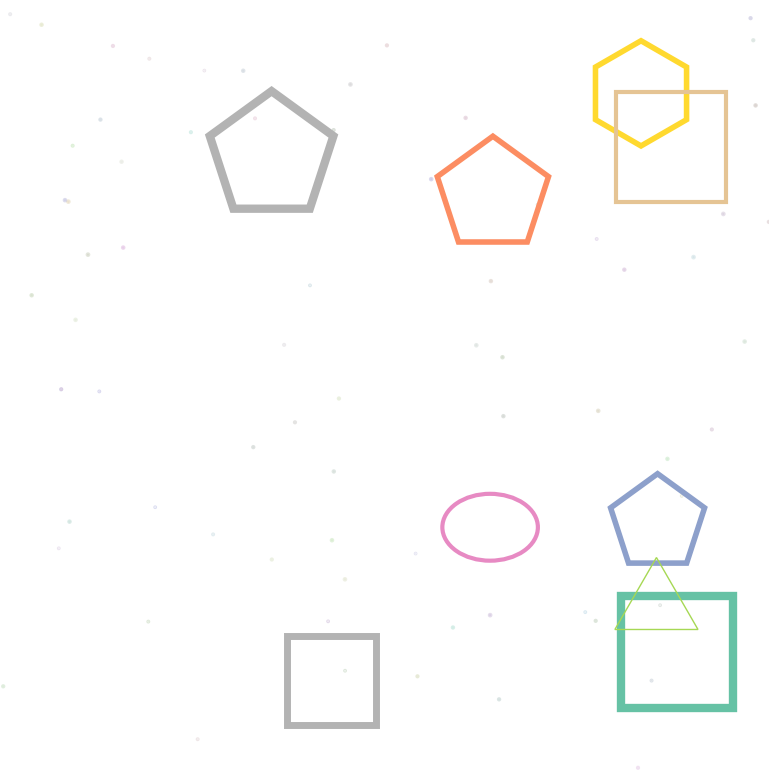[{"shape": "square", "thickness": 3, "radius": 0.36, "center": [0.879, 0.153]}, {"shape": "pentagon", "thickness": 2, "radius": 0.38, "center": [0.64, 0.747]}, {"shape": "pentagon", "thickness": 2, "radius": 0.32, "center": [0.854, 0.321]}, {"shape": "oval", "thickness": 1.5, "radius": 0.31, "center": [0.637, 0.315]}, {"shape": "triangle", "thickness": 0.5, "radius": 0.31, "center": [0.853, 0.214]}, {"shape": "hexagon", "thickness": 2, "radius": 0.34, "center": [0.832, 0.879]}, {"shape": "square", "thickness": 1.5, "radius": 0.36, "center": [0.871, 0.809]}, {"shape": "pentagon", "thickness": 3, "radius": 0.42, "center": [0.353, 0.797]}, {"shape": "square", "thickness": 2.5, "radius": 0.29, "center": [0.431, 0.117]}]